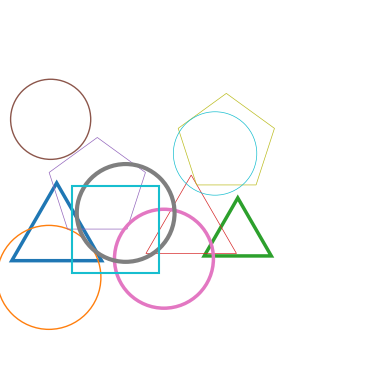[{"shape": "triangle", "thickness": 2.5, "radius": 0.67, "center": [0.147, 0.39]}, {"shape": "circle", "thickness": 1, "radius": 0.68, "center": [0.127, 0.28]}, {"shape": "triangle", "thickness": 2.5, "radius": 0.5, "center": [0.618, 0.385]}, {"shape": "triangle", "thickness": 0.5, "radius": 0.68, "center": [0.497, 0.409]}, {"shape": "pentagon", "thickness": 0.5, "radius": 0.66, "center": [0.253, 0.511]}, {"shape": "circle", "thickness": 1, "radius": 0.52, "center": [0.132, 0.69]}, {"shape": "circle", "thickness": 2.5, "radius": 0.64, "center": [0.426, 0.328]}, {"shape": "circle", "thickness": 3, "radius": 0.63, "center": [0.326, 0.447]}, {"shape": "pentagon", "thickness": 0.5, "radius": 0.66, "center": [0.588, 0.626]}, {"shape": "circle", "thickness": 0.5, "radius": 0.54, "center": [0.559, 0.601]}, {"shape": "square", "thickness": 1.5, "radius": 0.57, "center": [0.301, 0.404]}]